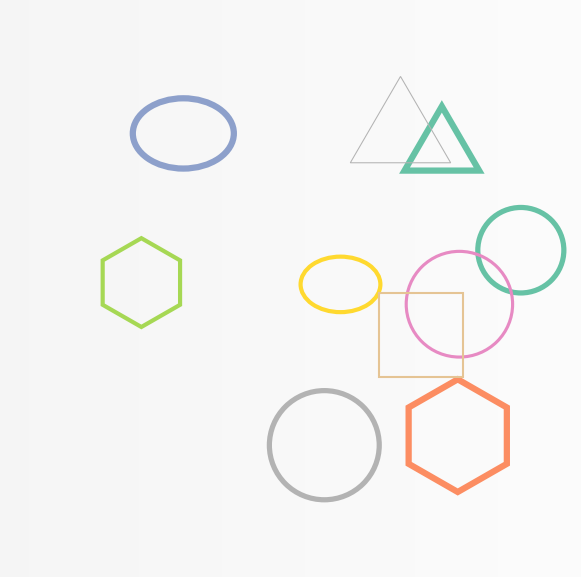[{"shape": "triangle", "thickness": 3, "radius": 0.37, "center": [0.76, 0.741]}, {"shape": "circle", "thickness": 2.5, "radius": 0.37, "center": [0.896, 0.566]}, {"shape": "hexagon", "thickness": 3, "radius": 0.49, "center": [0.788, 0.245]}, {"shape": "oval", "thickness": 3, "radius": 0.43, "center": [0.315, 0.768]}, {"shape": "circle", "thickness": 1.5, "radius": 0.46, "center": [0.79, 0.472]}, {"shape": "hexagon", "thickness": 2, "radius": 0.38, "center": [0.243, 0.51]}, {"shape": "oval", "thickness": 2, "radius": 0.34, "center": [0.586, 0.507]}, {"shape": "square", "thickness": 1, "radius": 0.36, "center": [0.725, 0.419]}, {"shape": "circle", "thickness": 2.5, "radius": 0.47, "center": [0.558, 0.228]}, {"shape": "triangle", "thickness": 0.5, "radius": 0.5, "center": [0.689, 0.767]}]